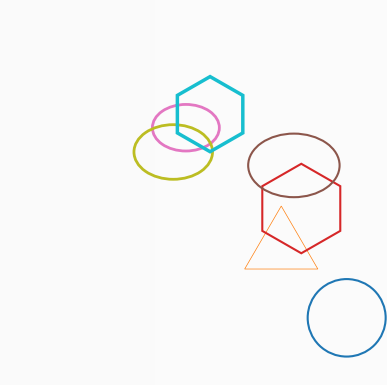[{"shape": "circle", "thickness": 1.5, "radius": 0.5, "center": [0.895, 0.174]}, {"shape": "triangle", "thickness": 0.5, "radius": 0.55, "center": [0.726, 0.356]}, {"shape": "hexagon", "thickness": 1.5, "radius": 0.58, "center": [0.778, 0.458]}, {"shape": "oval", "thickness": 1.5, "radius": 0.59, "center": [0.758, 0.57]}, {"shape": "oval", "thickness": 2, "radius": 0.43, "center": [0.48, 0.668]}, {"shape": "oval", "thickness": 2, "radius": 0.51, "center": [0.447, 0.605]}, {"shape": "hexagon", "thickness": 2.5, "radius": 0.49, "center": [0.542, 0.703]}]